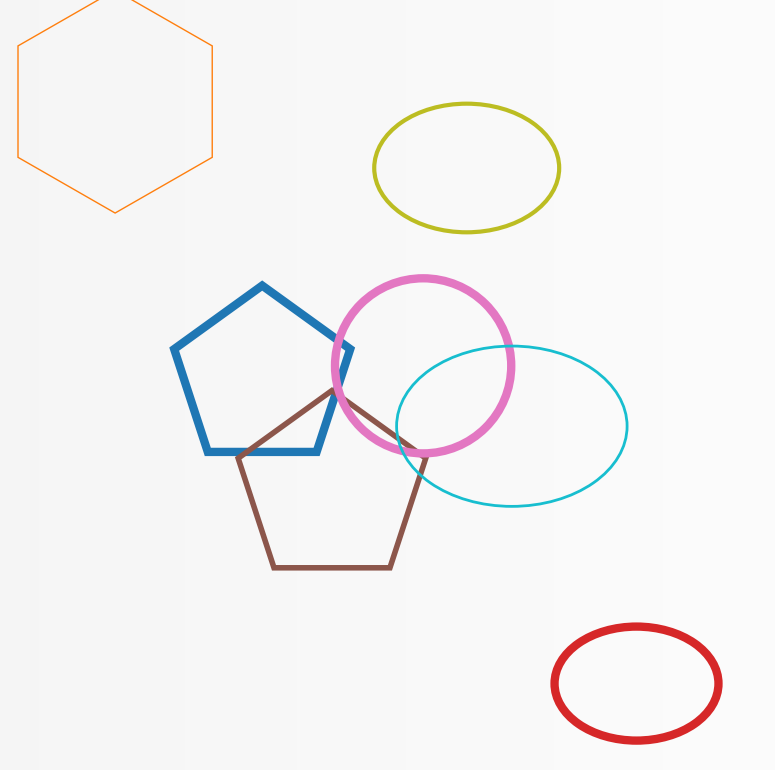[{"shape": "pentagon", "thickness": 3, "radius": 0.6, "center": [0.338, 0.51]}, {"shape": "hexagon", "thickness": 0.5, "radius": 0.72, "center": [0.149, 0.868]}, {"shape": "oval", "thickness": 3, "radius": 0.53, "center": [0.821, 0.112]}, {"shape": "pentagon", "thickness": 2, "radius": 0.64, "center": [0.428, 0.366]}, {"shape": "circle", "thickness": 3, "radius": 0.57, "center": [0.546, 0.525]}, {"shape": "oval", "thickness": 1.5, "radius": 0.6, "center": [0.602, 0.782]}, {"shape": "oval", "thickness": 1, "radius": 0.74, "center": [0.66, 0.446]}]